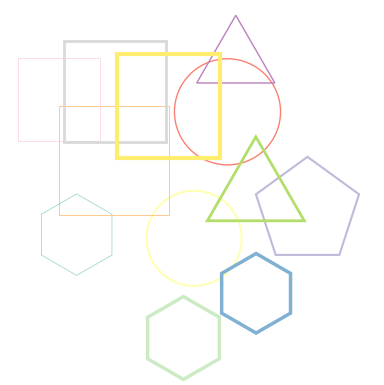[{"shape": "hexagon", "thickness": 0.5, "radius": 0.53, "center": [0.199, 0.391]}, {"shape": "circle", "thickness": 1.5, "radius": 0.62, "center": [0.504, 0.381]}, {"shape": "pentagon", "thickness": 1.5, "radius": 0.7, "center": [0.799, 0.452]}, {"shape": "circle", "thickness": 1, "radius": 0.69, "center": [0.591, 0.71]}, {"shape": "hexagon", "thickness": 2.5, "radius": 0.52, "center": [0.665, 0.238]}, {"shape": "square", "thickness": 0.5, "radius": 0.71, "center": [0.296, 0.583]}, {"shape": "triangle", "thickness": 2, "radius": 0.73, "center": [0.664, 0.499]}, {"shape": "square", "thickness": 0.5, "radius": 0.54, "center": [0.153, 0.743]}, {"shape": "square", "thickness": 2, "radius": 0.66, "center": [0.299, 0.763]}, {"shape": "triangle", "thickness": 1, "radius": 0.59, "center": [0.612, 0.843]}, {"shape": "hexagon", "thickness": 2.5, "radius": 0.54, "center": [0.477, 0.122]}, {"shape": "square", "thickness": 3, "radius": 0.67, "center": [0.438, 0.724]}]